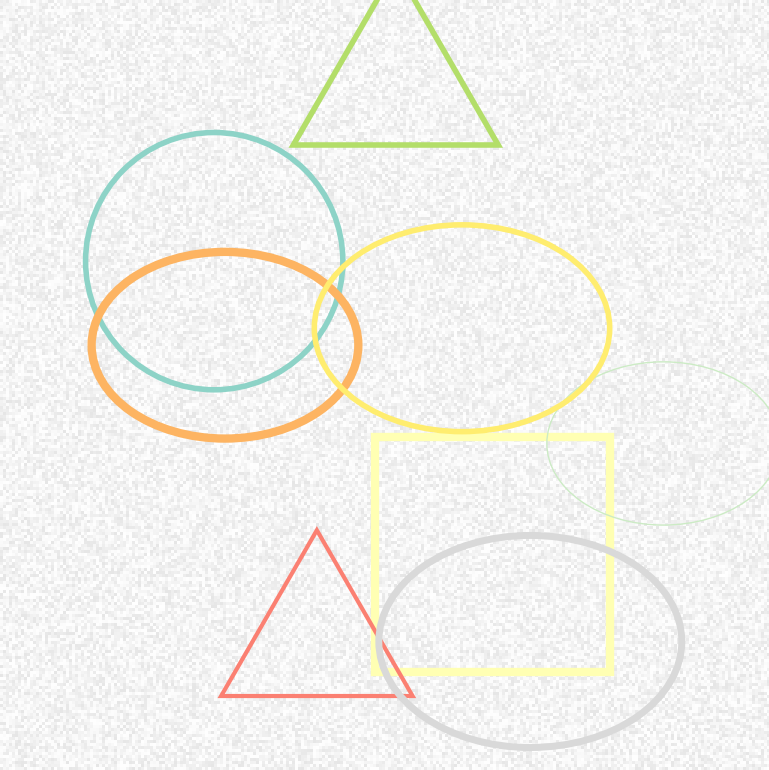[{"shape": "circle", "thickness": 2, "radius": 0.84, "center": [0.278, 0.661]}, {"shape": "square", "thickness": 3, "radius": 0.76, "center": [0.639, 0.28]}, {"shape": "triangle", "thickness": 1.5, "radius": 0.72, "center": [0.412, 0.168]}, {"shape": "oval", "thickness": 3, "radius": 0.87, "center": [0.292, 0.552]}, {"shape": "triangle", "thickness": 2, "radius": 0.77, "center": [0.514, 0.889]}, {"shape": "oval", "thickness": 2.5, "radius": 0.98, "center": [0.689, 0.167]}, {"shape": "oval", "thickness": 0.5, "radius": 0.76, "center": [0.862, 0.424]}, {"shape": "oval", "thickness": 2, "radius": 0.96, "center": [0.6, 0.574]}]